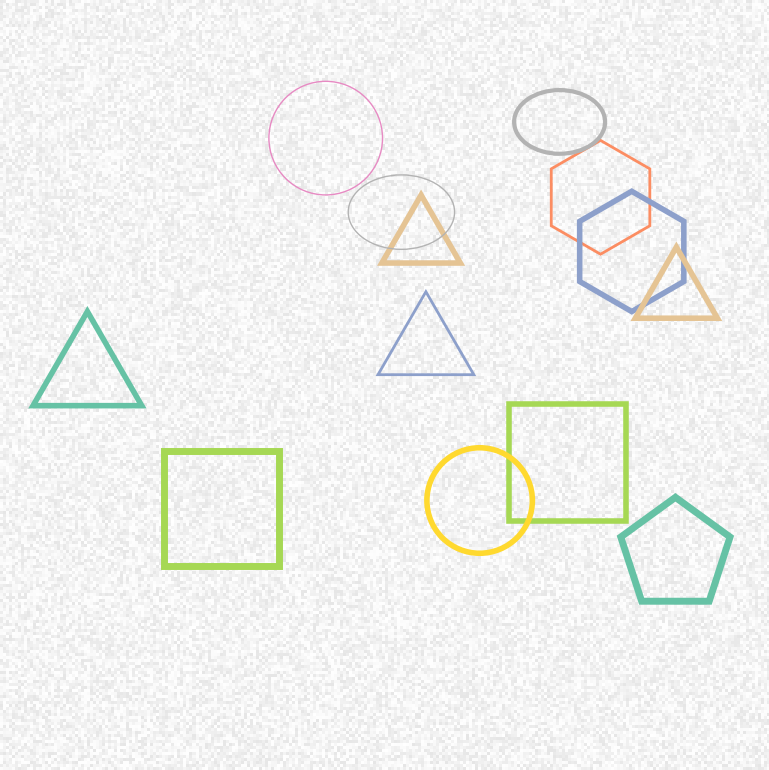[{"shape": "pentagon", "thickness": 2.5, "radius": 0.37, "center": [0.877, 0.28]}, {"shape": "triangle", "thickness": 2, "radius": 0.41, "center": [0.113, 0.514]}, {"shape": "hexagon", "thickness": 1, "radius": 0.37, "center": [0.78, 0.744]}, {"shape": "hexagon", "thickness": 2, "radius": 0.39, "center": [0.82, 0.673]}, {"shape": "triangle", "thickness": 1, "radius": 0.36, "center": [0.553, 0.549]}, {"shape": "circle", "thickness": 0.5, "radius": 0.37, "center": [0.423, 0.821]}, {"shape": "square", "thickness": 2.5, "radius": 0.37, "center": [0.288, 0.339]}, {"shape": "square", "thickness": 2, "radius": 0.38, "center": [0.737, 0.4]}, {"shape": "circle", "thickness": 2, "radius": 0.34, "center": [0.623, 0.35]}, {"shape": "triangle", "thickness": 2, "radius": 0.31, "center": [0.878, 0.618]}, {"shape": "triangle", "thickness": 2, "radius": 0.29, "center": [0.547, 0.688]}, {"shape": "oval", "thickness": 0.5, "radius": 0.35, "center": [0.521, 0.725]}, {"shape": "oval", "thickness": 1.5, "radius": 0.3, "center": [0.727, 0.842]}]